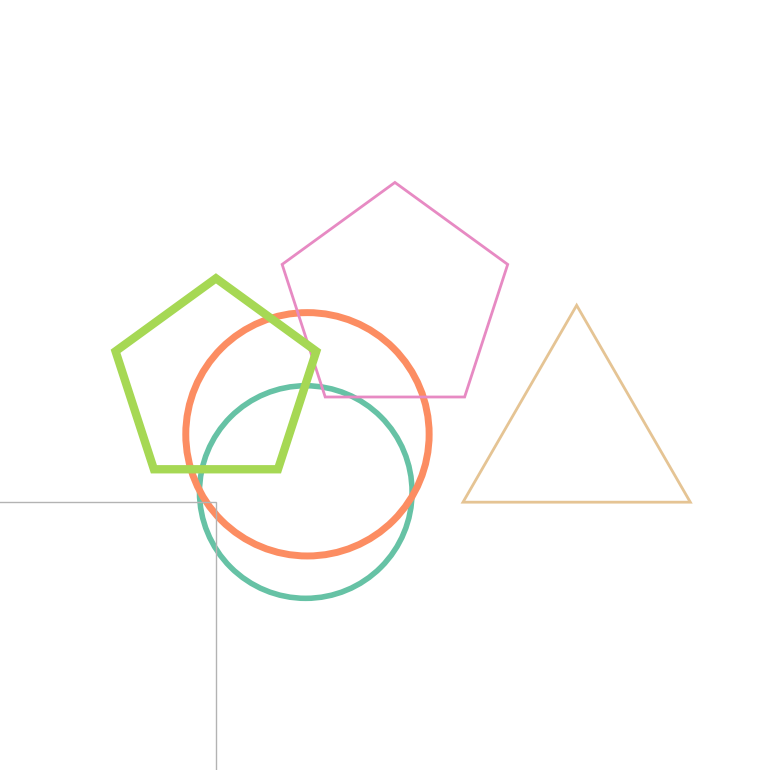[{"shape": "circle", "thickness": 2, "radius": 0.69, "center": [0.397, 0.361]}, {"shape": "circle", "thickness": 2.5, "radius": 0.79, "center": [0.399, 0.436]}, {"shape": "pentagon", "thickness": 1, "radius": 0.77, "center": [0.513, 0.609]}, {"shape": "pentagon", "thickness": 3, "radius": 0.69, "center": [0.28, 0.501]}, {"shape": "triangle", "thickness": 1, "radius": 0.85, "center": [0.749, 0.433]}, {"shape": "square", "thickness": 0.5, "radius": 0.9, "center": [0.101, 0.169]}]